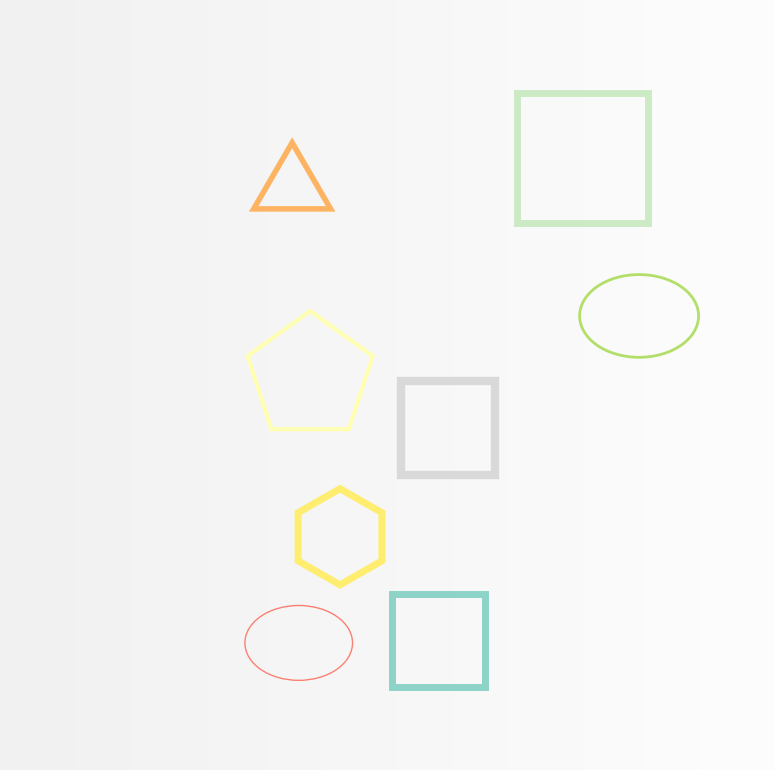[{"shape": "square", "thickness": 2.5, "radius": 0.3, "center": [0.566, 0.168]}, {"shape": "pentagon", "thickness": 1.5, "radius": 0.42, "center": [0.4, 0.511]}, {"shape": "oval", "thickness": 0.5, "radius": 0.35, "center": [0.385, 0.165]}, {"shape": "triangle", "thickness": 2, "radius": 0.29, "center": [0.377, 0.757]}, {"shape": "oval", "thickness": 1, "radius": 0.38, "center": [0.825, 0.59]}, {"shape": "square", "thickness": 3, "radius": 0.3, "center": [0.578, 0.444]}, {"shape": "square", "thickness": 2.5, "radius": 0.42, "center": [0.752, 0.795]}, {"shape": "hexagon", "thickness": 2.5, "radius": 0.31, "center": [0.439, 0.303]}]